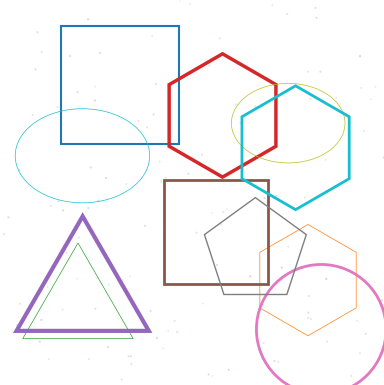[{"shape": "square", "thickness": 1.5, "radius": 0.76, "center": [0.312, 0.779]}, {"shape": "hexagon", "thickness": 0.5, "radius": 0.72, "center": [0.8, 0.272]}, {"shape": "triangle", "thickness": 0.5, "radius": 0.83, "center": [0.203, 0.203]}, {"shape": "hexagon", "thickness": 2.5, "radius": 0.8, "center": [0.578, 0.7]}, {"shape": "triangle", "thickness": 3, "radius": 0.99, "center": [0.215, 0.24]}, {"shape": "square", "thickness": 2, "radius": 0.68, "center": [0.56, 0.397]}, {"shape": "circle", "thickness": 2, "radius": 0.84, "center": [0.834, 0.145]}, {"shape": "pentagon", "thickness": 1, "radius": 0.7, "center": [0.663, 0.348]}, {"shape": "oval", "thickness": 0.5, "radius": 0.74, "center": [0.749, 0.68]}, {"shape": "oval", "thickness": 0.5, "radius": 0.87, "center": [0.214, 0.595]}, {"shape": "hexagon", "thickness": 2, "radius": 0.8, "center": [0.768, 0.616]}]